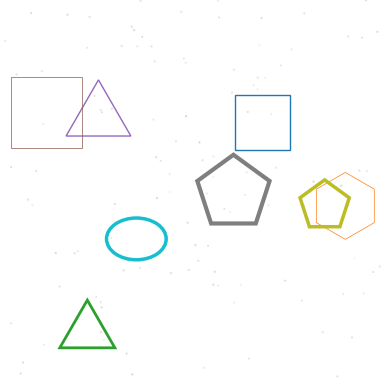[{"shape": "square", "thickness": 1, "radius": 0.36, "center": [0.682, 0.681]}, {"shape": "hexagon", "thickness": 0.5, "radius": 0.43, "center": [0.897, 0.465]}, {"shape": "triangle", "thickness": 2, "radius": 0.41, "center": [0.227, 0.138]}, {"shape": "triangle", "thickness": 1, "radius": 0.49, "center": [0.256, 0.695]}, {"shape": "square", "thickness": 0.5, "radius": 0.46, "center": [0.121, 0.708]}, {"shape": "pentagon", "thickness": 3, "radius": 0.49, "center": [0.606, 0.499]}, {"shape": "pentagon", "thickness": 2.5, "radius": 0.34, "center": [0.843, 0.465]}, {"shape": "oval", "thickness": 2.5, "radius": 0.39, "center": [0.354, 0.379]}]